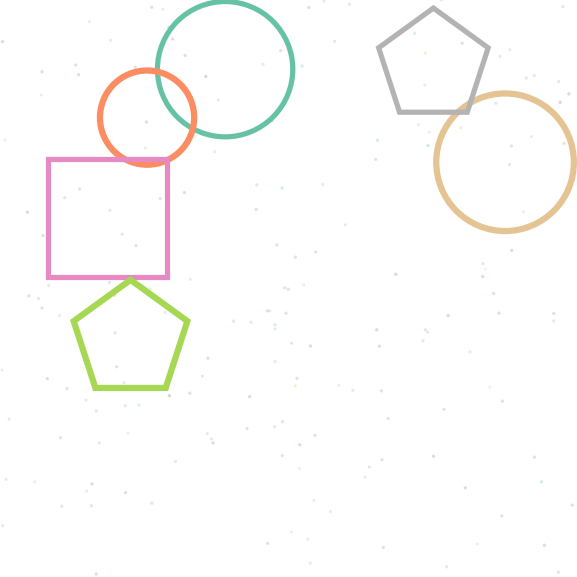[{"shape": "circle", "thickness": 2.5, "radius": 0.59, "center": [0.39, 0.879]}, {"shape": "circle", "thickness": 3, "radius": 0.41, "center": [0.255, 0.795]}, {"shape": "square", "thickness": 2.5, "radius": 0.51, "center": [0.185, 0.622]}, {"shape": "pentagon", "thickness": 3, "radius": 0.52, "center": [0.226, 0.411]}, {"shape": "circle", "thickness": 3, "radius": 0.6, "center": [0.875, 0.718]}, {"shape": "pentagon", "thickness": 2.5, "radius": 0.5, "center": [0.75, 0.885]}]